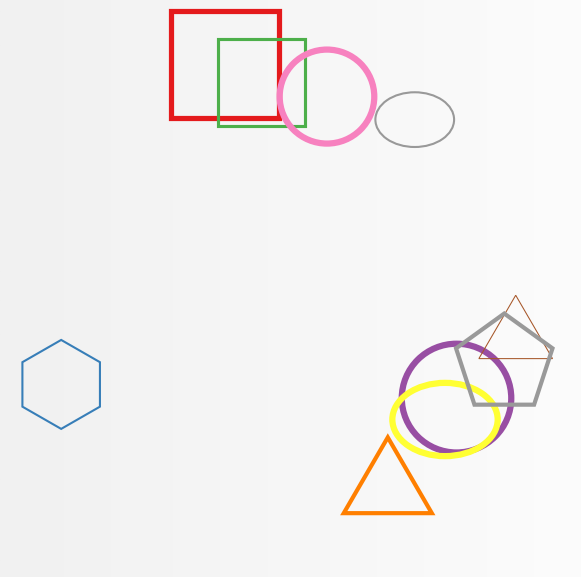[{"shape": "square", "thickness": 2.5, "radius": 0.46, "center": [0.387, 0.887]}, {"shape": "hexagon", "thickness": 1, "radius": 0.39, "center": [0.105, 0.333]}, {"shape": "square", "thickness": 1.5, "radius": 0.37, "center": [0.451, 0.856]}, {"shape": "circle", "thickness": 3, "radius": 0.47, "center": [0.785, 0.31]}, {"shape": "triangle", "thickness": 2, "radius": 0.44, "center": [0.667, 0.154]}, {"shape": "oval", "thickness": 3, "radius": 0.45, "center": [0.766, 0.273]}, {"shape": "triangle", "thickness": 0.5, "radius": 0.37, "center": [0.887, 0.415]}, {"shape": "circle", "thickness": 3, "radius": 0.41, "center": [0.563, 0.832]}, {"shape": "oval", "thickness": 1, "radius": 0.34, "center": [0.714, 0.792]}, {"shape": "pentagon", "thickness": 2, "radius": 0.44, "center": [0.868, 0.369]}]